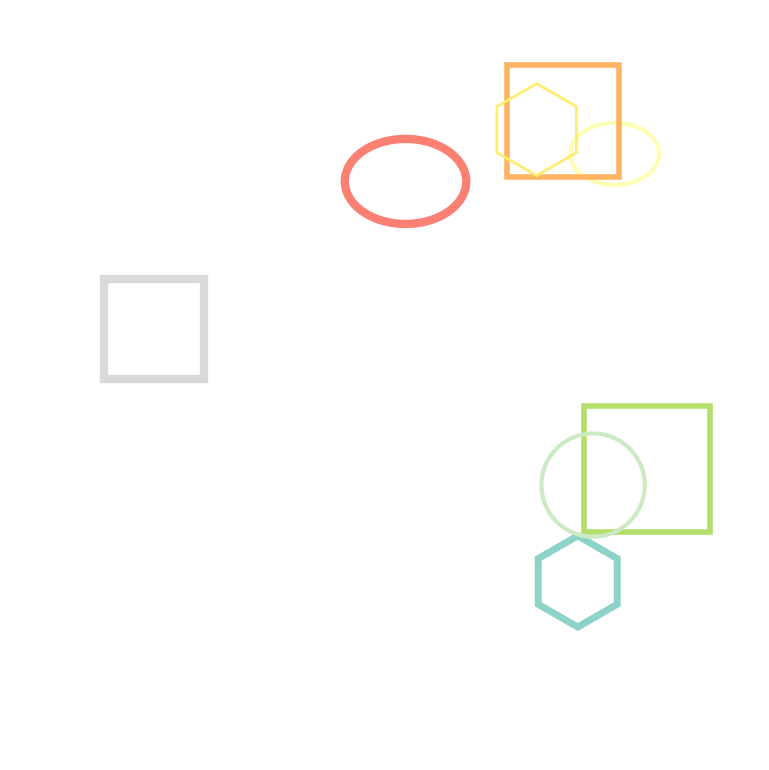[{"shape": "hexagon", "thickness": 2.5, "radius": 0.3, "center": [0.75, 0.245]}, {"shape": "oval", "thickness": 1.5, "radius": 0.29, "center": [0.798, 0.8]}, {"shape": "oval", "thickness": 3, "radius": 0.39, "center": [0.527, 0.764]}, {"shape": "square", "thickness": 2, "radius": 0.37, "center": [0.731, 0.843]}, {"shape": "square", "thickness": 2, "radius": 0.41, "center": [0.84, 0.391]}, {"shape": "square", "thickness": 3, "radius": 0.32, "center": [0.199, 0.572]}, {"shape": "circle", "thickness": 1.5, "radius": 0.34, "center": [0.77, 0.37]}, {"shape": "hexagon", "thickness": 1, "radius": 0.3, "center": [0.697, 0.832]}]